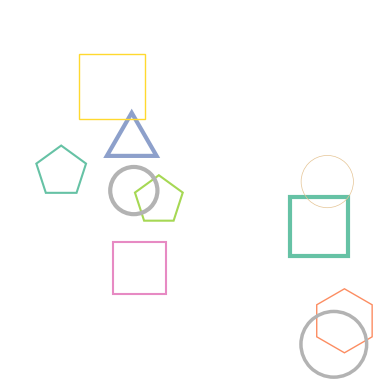[{"shape": "square", "thickness": 3, "radius": 0.38, "center": [0.828, 0.412]}, {"shape": "pentagon", "thickness": 1.5, "radius": 0.34, "center": [0.159, 0.554]}, {"shape": "hexagon", "thickness": 1, "radius": 0.42, "center": [0.895, 0.167]}, {"shape": "triangle", "thickness": 3, "radius": 0.37, "center": [0.342, 0.632]}, {"shape": "square", "thickness": 1.5, "radius": 0.34, "center": [0.362, 0.304]}, {"shape": "pentagon", "thickness": 1.5, "radius": 0.33, "center": [0.413, 0.48]}, {"shape": "square", "thickness": 1, "radius": 0.43, "center": [0.29, 0.775]}, {"shape": "circle", "thickness": 0.5, "radius": 0.34, "center": [0.85, 0.528]}, {"shape": "circle", "thickness": 3, "radius": 0.31, "center": [0.348, 0.505]}, {"shape": "circle", "thickness": 2.5, "radius": 0.43, "center": [0.867, 0.106]}]